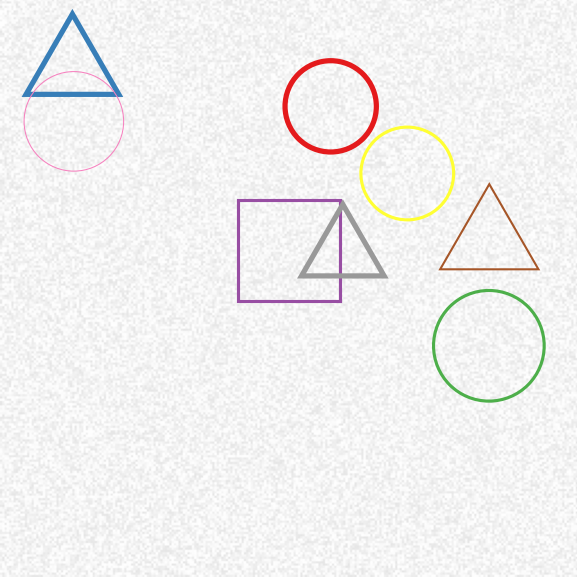[{"shape": "circle", "thickness": 2.5, "radius": 0.4, "center": [0.573, 0.815]}, {"shape": "triangle", "thickness": 2.5, "radius": 0.46, "center": [0.125, 0.882]}, {"shape": "circle", "thickness": 1.5, "radius": 0.48, "center": [0.847, 0.4]}, {"shape": "square", "thickness": 1.5, "radius": 0.44, "center": [0.5, 0.566]}, {"shape": "circle", "thickness": 1.5, "radius": 0.4, "center": [0.705, 0.699]}, {"shape": "triangle", "thickness": 1, "radius": 0.49, "center": [0.847, 0.582]}, {"shape": "circle", "thickness": 0.5, "radius": 0.43, "center": [0.128, 0.789]}, {"shape": "triangle", "thickness": 2.5, "radius": 0.41, "center": [0.594, 0.563]}]